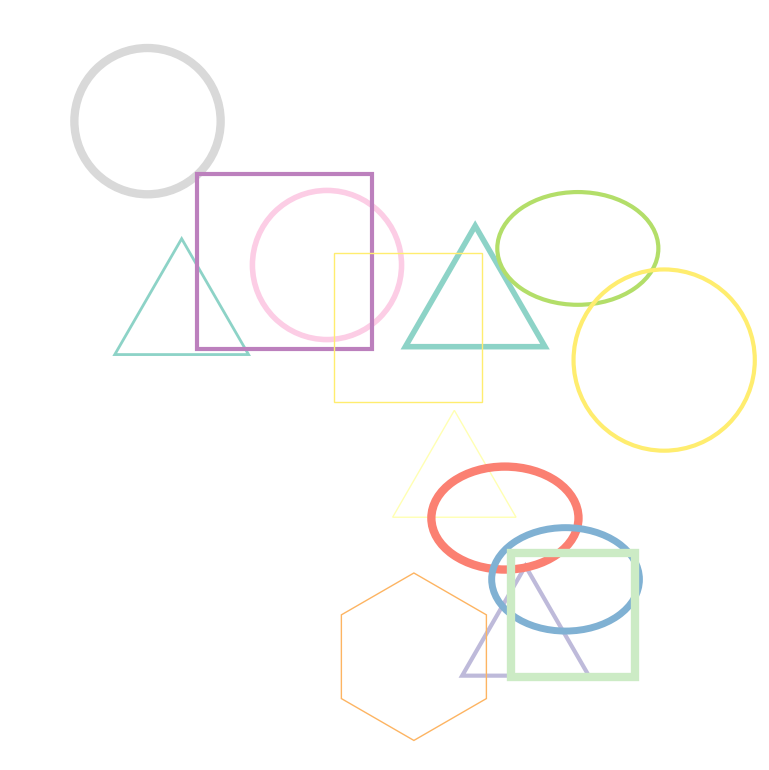[{"shape": "triangle", "thickness": 1, "radius": 0.5, "center": [0.236, 0.59]}, {"shape": "triangle", "thickness": 2, "radius": 0.52, "center": [0.617, 0.602]}, {"shape": "triangle", "thickness": 0.5, "radius": 0.46, "center": [0.59, 0.375]}, {"shape": "triangle", "thickness": 1.5, "radius": 0.47, "center": [0.682, 0.17]}, {"shape": "oval", "thickness": 3, "radius": 0.48, "center": [0.656, 0.327]}, {"shape": "oval", "thickness": 2.5, "radius": 0.48, "center": [0.734, 0.248]}, {"shape": "hexagon", "thickness": 0.5, "radius": 0.54, "center": [0.538, 0.147]}, {"shape": "oval", "thickness": 1.5, "radius": 0.52, "center": [0.75, 0.677]}, {"shape": "circle", "thickness": 2, "radius": 0.48, "center": [0.425, 0.656]}, {"shape": "circle", "thickness": 3, "radius": 0.47, "center": [0.192, 0.843]}, {"shape": "square", "thickness": 1.5, "radius": 0.57, "center": [0.369, 0.661]}, {"shape": "square", "thickness": 3, "radius": 0.4, "center": [0.744, 0.202]}, {"shape": "circle", "thickness": 1.5, "radius": 0.59, "center": [0.863, 0.532]}, {"shape": "square", "thickness": 0.5, "radius": 0.48, "center": [0.53, 0.574]}]